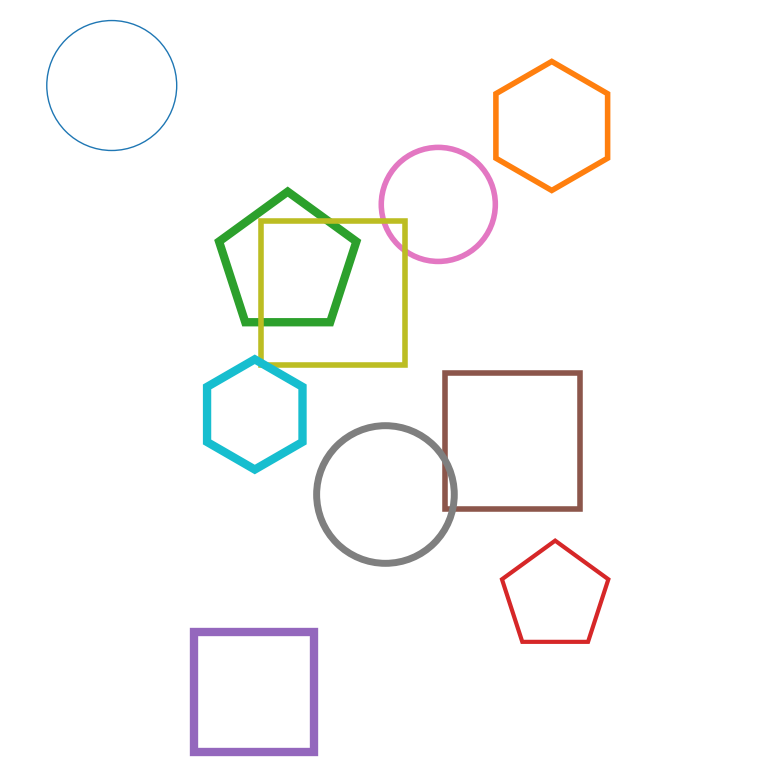[{"shape": "circle", "thickness": 0.5, "radius": 0.42, "center": [0.145, 0.889]}, {"shape": "hexagon", "thickness": 2, "radius": 0.42, "center": [0.717, 0.836]}, {"shape": "pentagon", "thickness": 3, "radius": 0.47, "center": [0.374, 0.657]}, {"shape": "pentagon", "thickness": 1.5, "radius": 0.36, "center": [0.721, 0.225]}, {"shape": "square", "thickness": 3, "radius": 0.39, "center": [0.33, 0.101]}, {"shape": "square", "thickness": 2, "radius": 0.44, "center": [0.665, 0.427]}, {"shape": "circle", "thickness": 2, "radius": 0.37, "center": [0.569, 0.735]}, {"shape": "circle", "thickness": 2.5, "radius": 0.45, "center": [0.501, 0.358]}, {"shape": "square", "thickness": 2, "radius": 0.47, "center": [0.433, 0.62]}, {"shape": "hexagon", "thickness": 3, "radius": 0.36, "center": [0.331, 0.462]}]